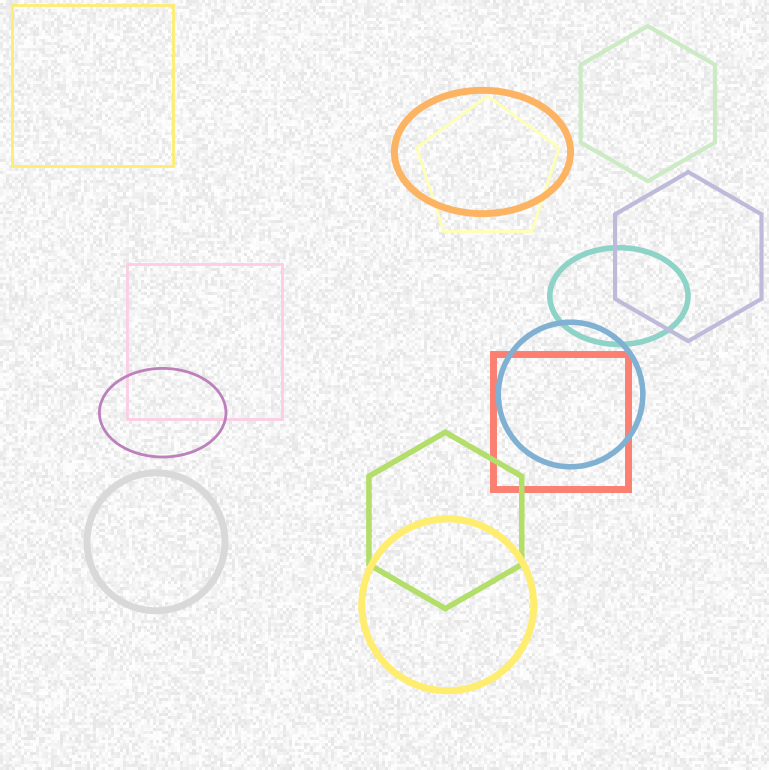[{"shape": "oval", "thickness": 2, "radius": 0.45, "center": [0.804, 0.616]}, {"shape": "pentagon", "thickness": 1, "radius": 0.49, "center": [0.634, 0.778]}, {"shape": "hexagon", "thickness": 1.5, "radius": 0.55, "center": [0.894, 0.667]}, {"shape": "square", "thickness": 2.5, "radius": 0.44, "center": [0.728, 0.452]}, {"shape": "circle", "thickness": 2, "radius": 0.47, "center": [0.741, 0.488]}, {"shape": "oval", "thickness": 2.5, "radius": 0.57, "center": [0.627, 0.803]}, {"shape": "hexagon", "thickness": 2, "radius": 0.57, "center": [0.578, 0.324]}, {"shape": "square", "thickness": 1, "radius": 0.5, "center": [0.265, 0.556]}, {"shape": "circle", "thickness": 2.5, "radius": 0.45, "center": [0.203, 0.296]}, {"shape": "oval", "thickness": 1, "radius": 0.41, "center": [0.211, 0.464]}, {"shape": "hexagon", "thickness": 1.5, "radius": 0.5, "center": [0.841, 0.865]}, {"shape": "square", "thickness": 1, "radius": 0.52, "center": [0.12, 0.889]}, {"shape": "circle", "thickness": 2.5, "radius": 0.56, "center": [0.581, 0.214]}]